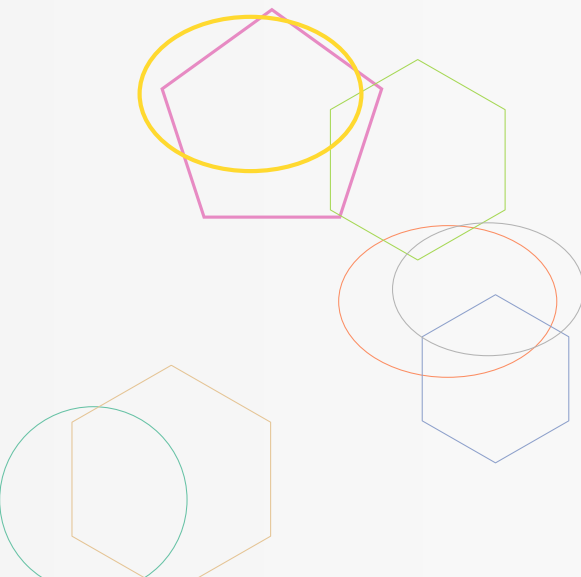[{"shape": "circle", "thickness": 0.5, "radius": 0.81, "center": [0.161, 0.134]}, {"shape": "oval", "thickness": 0.5, "radius": 0.94, "center": [0.77, 0.477]}, {"shape": "hexagon", "thickness": 0.5, "radius": 0.73, "center": [0.852, 0.343]}, {"shape": "pentagon", "thickness": 1.5, "radius": 0.99, "center": [0.468, 0.784]}, {"shape": "hexagon", "thickness": 0.5, "radius": 0.87, "center": [0.719, 0.722]}, {"shape": "oval", "thickness": 2, "radius": 0.95, "center": [0.431, 0.836]}, {"shape": "hexagon", "thickness": 0.5, "radius": 0.99, "center": [0.295, 0.169]}, {"shape": "oval", "thickness": 0.5, "radius": 0.82, "center": [0.84, 0.498]}]